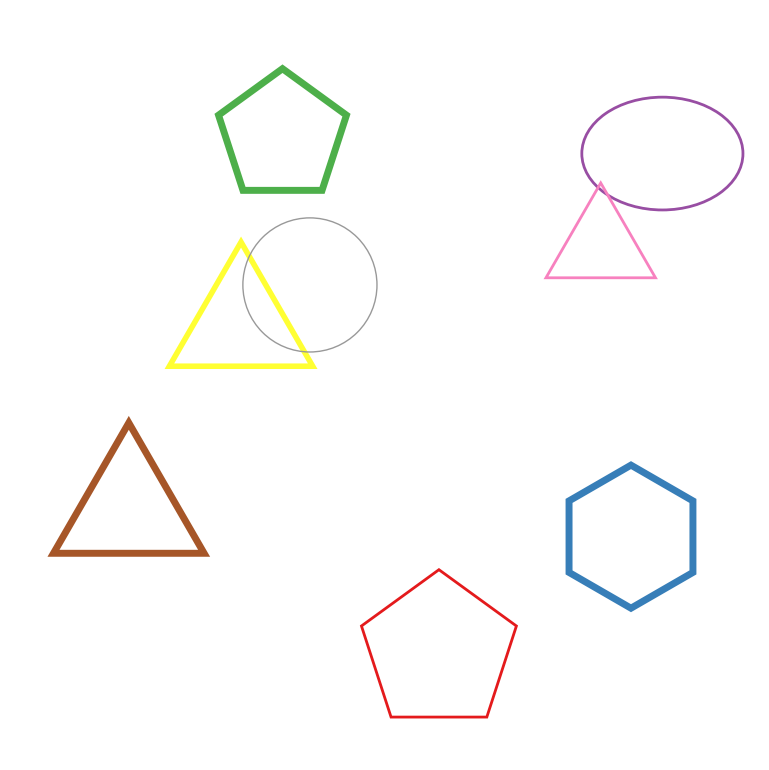[{"shape": "pentagon", "thickness": 1, "radius": 0.53, "center": [0.57, 0.154]}, {"shape": "hexagon", "thickness": 2.5, "radius": 0.46, "center": [0.819, 0.303]}, {"shape": "pentagon", "thickness": 2.5, "radius": 0.44, "center": [0.367, 0.823]}, {"shape": "oval", "thickness": 1, "radius": 0.52, "center": [0.86, 0.801]}, {"shape": "triangle", "thickness": 2, "radius": 0.54, "center": [0.313, 0.578]}, {"shape": "triangle", "thickness": 2.5, "radius": 0.56, "center": [0.167, 0.338]}, {"shape": "triangle", "thickness": 1, "radius": 0.41, "center": [0.78, 0.68]}, {"shape": "circle", "thickness": 0.5, "radius": 0.44, "center": [0.403, 0.63]}]